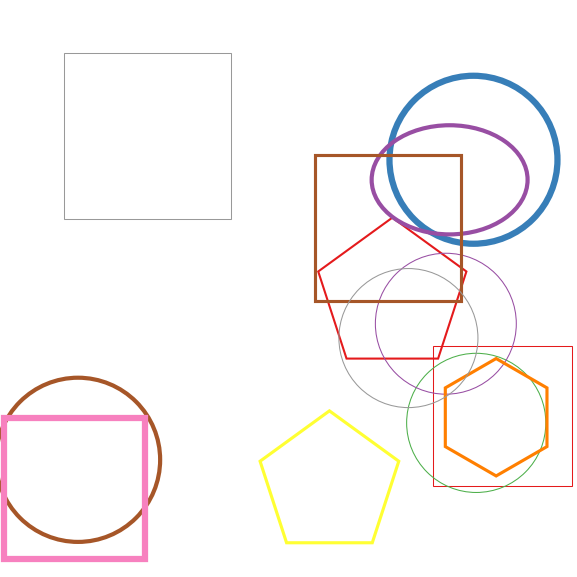[{"shape": "square", "thickness": 0.5, "radius": 0.61, "center": [0.87, 0.279]}, {"shape": "pentagon", "thickness": 1, "radius": 0.67, "center": [0.679, 0.487]}, {"shape": "circle", "thickness": 3, "radius": 0.73, "center": [0.82, 0.723]}, {"shape": "circle", "thickness": 0.5, "radius": 0.6, "center": [0.825, 0.267]}, {"shape": "circle", "thickness": 0.5, "radius": 0.61, "center": [0.772, 0.439]}, {"shape": "oval", "thickness": 2, "radius": 0.68, "center": [0.779, 0.688]}, {"shape": "hexagon", "thickness": 1.5, "radius": 0.51, "center": [0.859, 0.277]}, {"shape": "pentagon", "thickness": 1.5, "radius": 0.63, "center": [0.57, 0.161]}, {"shape": "circle", "thickness": 2, "radius": 0.71, "center": [0.135, 0.203]}, {"shape": "square", "thickness": 1.5, "radius": 0.63, "center": [0.672, 0.604]}, {"shape": "square", "thickness": 3, "radius": 0.61, "center": [0.129, 0.153]}, {"shape": "square", "thickness": 0.5, "radius": 0.72, "center": [0.255, 0.764]}, {"shape": "circle", "thickness": 0.5, "radius": 0.6, "center": [0.707, 0.414]}]